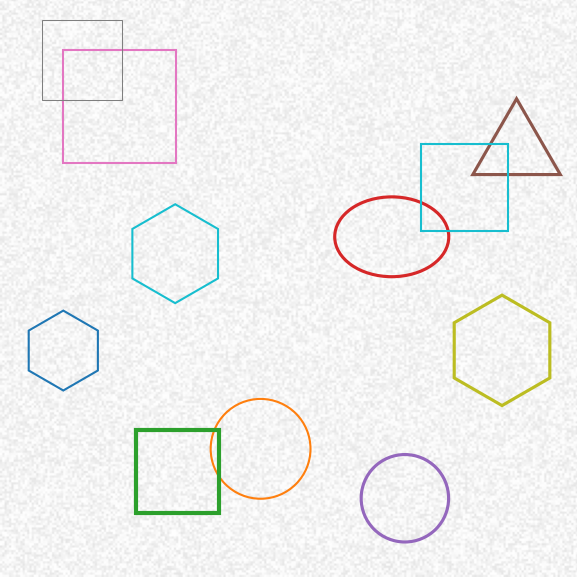[{"shape": "hexagon", "thickness": 1, "radius": 0.35, "center": [0.11, 0.392]}, {"shape": "circle", "thickness": 1, "radius": 0.43, "center": [0.451, 0.222]}, {"shape": "square", "thickness": 2, "radius": 0.36, "center": [0.307, 0.183]}, {"shape": "oval", "thickness": 1.5, "radius": 0.49, "center": [0.678, 0.589]}, {"shape": "circle", "thickness": 1.5, "radius": 0.38, "center": [0.701, 0.136]}, {"shape": "triangle", "thickness": 1.5, "radius": 0.44, "center": [0.894, 0.741]}, {"shape": "square", "thickness": 1, "radius": 0.49, "center": [0.207, 0.815]}, {"shape": "square", "thickness": 0.5, "radius": 0.35, "center": [0.142, 0.896]}, {"shape": "hexagon", "thickness": 1.5, "radius": 0.48, "center": [0.869, 0.392]}, {"shape": "square", "thickness": 1, "radius": 0.38, "center": [0.805, 0.674]}, {"shape": "hexagon", "thickness": 1, "radius": 0.43, "center": [0.303, 0.56]}]